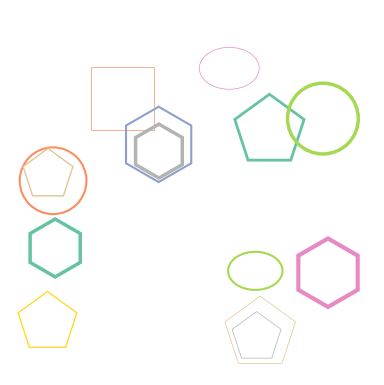[{"shape": "pentagon", "thickness": 2, "radius": 0.47, "center": [0.7, 0.661]}, {"shape": "hexagon", "thickness": 2.5, "radius": 0.38, "center": [0.143, 0.356]}, {"shape": "square", "thickness": 0.5, "radius": 0.41, "center": [0.319, 0.744]}, {"shape": "circle", "thickness": 1.5, "radius": 0.43, "center": [0.138, 0.531]}, {"shape": "hexagon", "thickness": 1.5, "radius": 0.49, "center": [0.412, 0.625]}, {"shape": "oval", "thickness": 0.5, "radius": 0.39, "center": [0.595, 0.823]}, {"shape": "hexagon", "thickness": 3, "radius": 0.44, "center": [0.852, 0.292]}, {"shape": "oval", "thickness": 1.5, "radius": 0.35, "center": [0.663, 0.296]}, {"shape": "circle", "thickness": 2.5, "radius": 0.46, "center": [0.839, 0.692]}, {"shape": "pentagon", "thickness": 1, "radius": 0.4, "center": [0.123, 0.163]}, {"shape": "pentagon", "thickness": 0.5, "radius": 0.48, "center": [0.676, 0.134]}, {"shape": "pentagon", "thickness": 1, "radius": 0.34, "center": [0.125, 0.546]}, {"shape": "pentagon", "thickness": 0.5, "radius": 0.33, "center": [0.667, 0.124]}, {"shape": "hexagon", "thickness": 2.5, "radius": 0.35, "center": [0.413, 0.608]}]